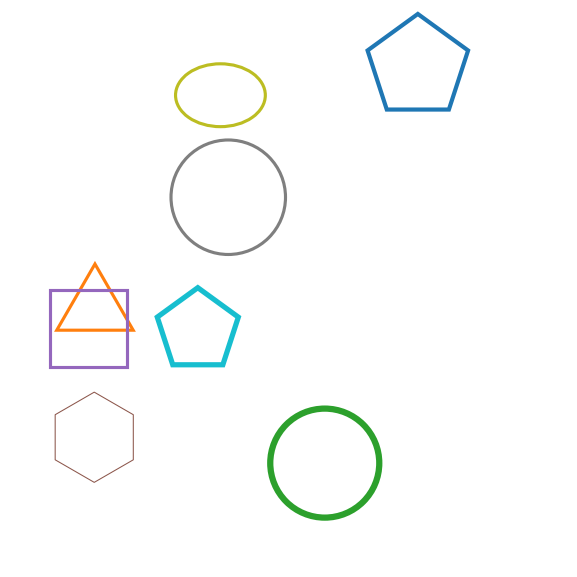[{"shape": "pentagon", "thickness": 2, "radius": 0.46, "center": [0.724, 0.883]}, {"shape": "triangle", "thickness": 1.5, "radius": 0.38, "center": [0.164, 0.466]}, {"shape": "circle", "thickness": 3, "radius": 0.47, "center": [0.562, 0.197]}, {"shape": "square", "thickness": 1.5, "radius": 0.33, "center": [0.153, 0.43]}, {"shape": "hexagon", "thickness": 0.5, "radius": 0.39, "center": [0.163, 0.242]}, {"shape": "circle", "thickness": 1.5, "radius": 0.5, "center": [0.395, 0.658]}, {"shape": "oval", "thickness": 1.5, "radius": 0.39, "center": [0.382, 0.834]}, {"shape": "pentagon", "thickness": 2.5, "radius": 0.37, "center": [0.343, 0.427]}]